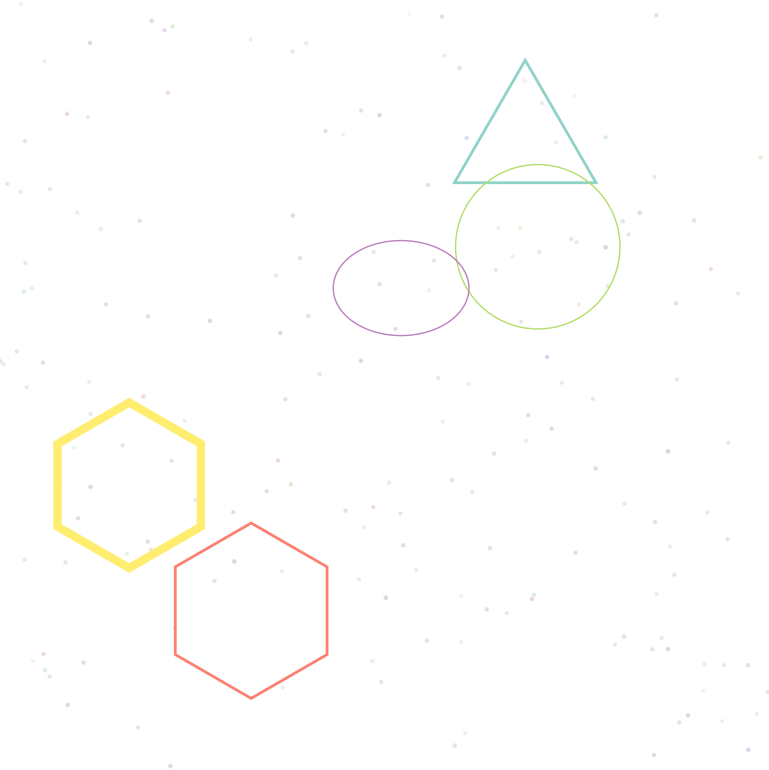[{"shape": "triangle", "thickness": 1, "radius": 0.53, "center": [0.682, 0.816]}, {"shape": "hexagon", "thickness": 1, "radius": 0.57, "center": [0.326, 0.207]}, {"shape": "circle", "thickness": 0.5, "radius": 0.53, "center": [0.698, 0.68]}, {"shape": "oval", "thickness": 0.5, "radius": 0.44, "center": [0.521, 0.626]}, {"shape": "hexagon", "thickness": 3, "radius": 0.54, "center": [0.168, 0.37]}]